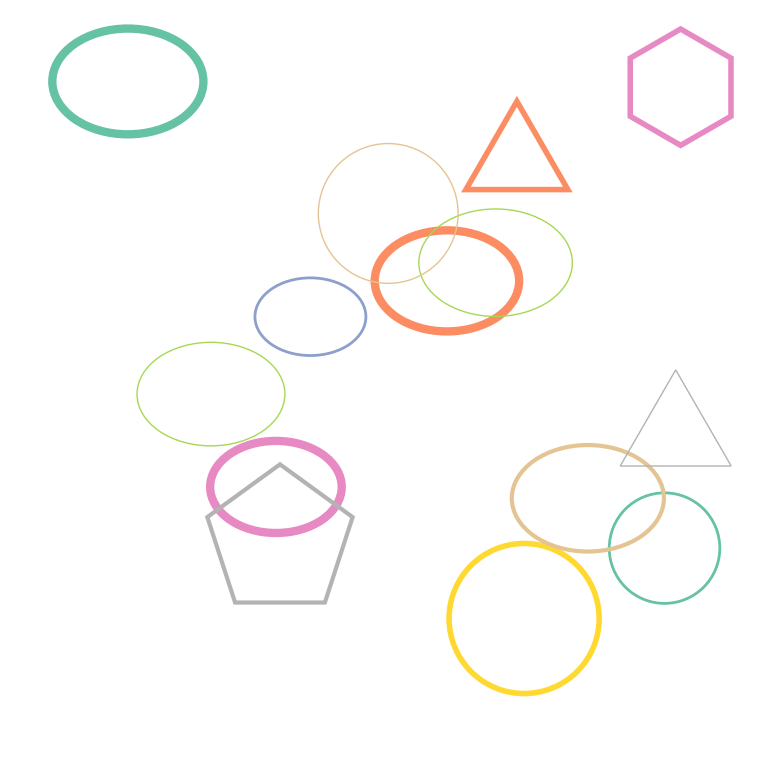[{"shape": "circle", "thickness": 1, "radius": 0.36, "center": [0.863, 0.288]}, {"shape": "oval", "thickness": 3, "radius": 0.49, "center": [0.166, 0.894]}, {"shape": "triangle", "thickness": 2, "radius": 0.38, "center": [0.671, 0.792]}, {"shape": "oval", "thickness": 3, "radius": 0.47, "center": [0.58, 0.635]}, {"shape": "oval", "thickness": 1, "radius": 0.36, "center": [0.403, 0.589]}, {"shape": "hexagon", "thickness": 2, "radius": 0.38, "center": [0.884, 0.887]}, {"shape": "oval", "thickness": 3, "radius": 0.43, "center": [0.358, 0.368]}, {"shape": "oval", "thickness": 0.5, "radius": 0.5, "center": [0.644, 0.659]}, {"shape": "oval", "thickness": 0.5, "radius": 0.48, "center": [0.274, 0.488]}, {"shape": "circle", "thickness": 2, "radius": 0.49, "center": [0.681, 0.197]}, {"shape": "oval", "thickness": 1.5, "radius": 0.49, "center": [0.763, 0.353]}, {"shape": "circle", "thickness": 0.5, "radius": 0.45, "center": [0.504, 0.723]}, {"shape": "pentagon", "thickness": 1.5, "radius": 0.5, "center": [0.364, 0.298]}, {"shape": "triangle", "thickness": 0.5, "radius": 0.42, "center": [0.878, 0.436]}]